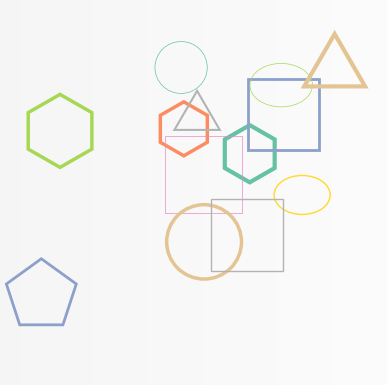[{"shape": "hexagon", "thickness": 3, "radius": 0.37, "center": [0.644, 0.601]}, {"shape": "circle", "thickness": 0.5, "radius": 0.34, "center": [0.467, 0.825]}, {"shape": "hexagon", "thickness": 2.5, "radius": 0.35, "center": [0.474, 0.665]}, {"shape": "pentagon", "thickness": 2, "radius": 0.47, "center": [0.107, 0.233]}, {"shape": "square", "thickness": 2, "radius": 0.46, "center": [0.732, 0.703]}, {"shape": "square", "thickness": 0.5, "radius": 0.5, "center": [0.526, 0.547]}, {"shape": "hexagon", "thickness": 2.5, "radius": 0.47, "center": [0.155, 0.66]}, {"shape": "oval", "thickness": 0.5, "radius": 0.4, "center": [0.726, 0.779]}, {"shape": "oval", "thickness": 1, "radius": 0.36, "center": [0.78, 0.494]}, {"shape": "triangle", "thickness": 3, "radius": 0.45, "center": [0.864, 0.821]}, {"shape": "circle", "thickness": 2.5, "radius": 0.48, "center": [0.527, 0.372]}, {"shape": "square", "thickness": 1, "radius": 0.46, "center": [0.639, 0.389]}, {"shape": "triangle", "thickness": 1.5, "radius": 0.34, "center": [0.509, 0.696]}]